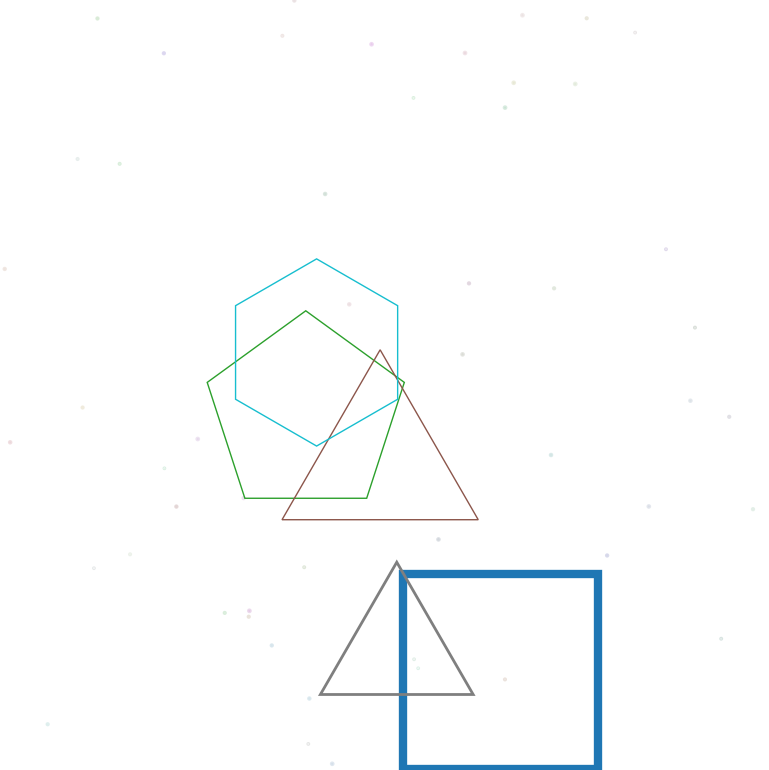[{"shape": "square", "thickness": 3, "radius": 0.63, "center": [0.65, 0.129]}, {"shape": "pentagon", "thickness": 0.5, "radius": 0.67, "center": [0.397, 0.462]}, {"shape": "triangle", "thickness": 0.5, "radius": 0.74, "center": [0.494, 0.399]}, {"shape": "triangle", "thickness": 1, "radius": 0.57, "center": [0.515, 0.155]}, {"shape": "hexagon", "thickness": 0.5, "radius": 0.61, "center": [0.411, 0.542]}]